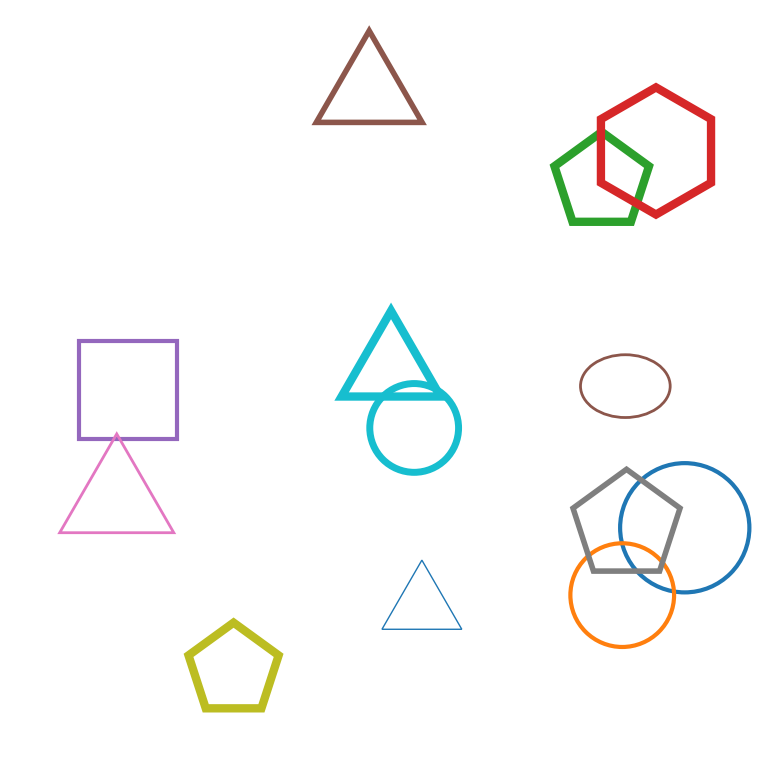[{"shape": "triangle", "thickness": 0.5, "radius": 0.3, "center": [0.548, 0.213]}, {"shape": "circle", "thickness": 1.5, "radius": 0.42, "center": [0.889, 0.315]}, {"shape": "circle", "thickness": 1.5, "radius": 0.34, "center": [0.808, 0.227]}, {"shape": "pentagon", "thickness": 3, "radius": 0.32, "center": [0.781, 0.764]}, {"shape": "hexagon", "thickness": 3, "radius": 0.41, "center": [0.852, 0.804]}, {"shape": "square", "thickness": 1.5, "radius": 0.32, "center": [0.166, 0.494]}, {"shape": "triangle", "thickness": 2, "radius": 0.4, "center": [0.479, 0.881]}, {"shape": "oval", "thickness": 1, "radius": 0.29, "center": [0.812, 0.499]}, {"shape": "triangle", "thickness": 1, "radius": 0.43, "center": [0.152, 0.351]}, {"shape": "pentagon", "thickness": 2, "radius": 0.37, "center": [0.814, 0.317]}, {"shape": "pentagon", "thickness": 3, "radius": 0.31, "center": [0.303, 0.13]}, {"shape": "circle", "thickness": 2.5, "radius": 0.29, "center": [0.538, 0.444]}, {"shape": "triangle", "thickness": 3, "radius": 0.37, "center": [0.508, 0.522]}]